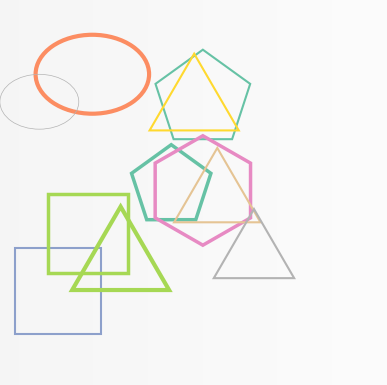[{"shape": "pentagon", "thickness": 2.5, "radius": 0.54, "center": [0.442, 0.516]}, {"shape": "pentagon", "thickness": 1.5, "radius": 0.64, "center": [0.523, 0.742]}, {"shape": "oval", "thickness": 3, "radius": 0.73, "center": [0.238, 0.807]}, {"shape": "square", "thickness": 1.5, "radius": 0.56, "center": [0.15, 0.244]}, {"shape": "hexagon", "thickness": 2.5, "radius": 0.71, "center": [0.523, 0.505]}, {"shape": "square", "thickness": 2.5, "radius": 0.51, "center": [0.227, 0.394]}, {"shape": "triangle", "thickness": 3, "radius": 0.72, "center": [0.311, 0.319]}, {"shape": "triangle", "thickness": 1.5, "radius": 0.66, "center": [0.501, 0.728]}, {"shape": "triangle", "thickness": 1.5, "radius": 0.64, "center": [0.561, 0.487]}, {"shape": "oval", "thickness": 0.5, "radius": 0.51, "center": [0.101, 0.736]}, {"shape": "triangle", "thickness": 1.5, "radius": 0.6, "center": [0.655, 0.337]}]